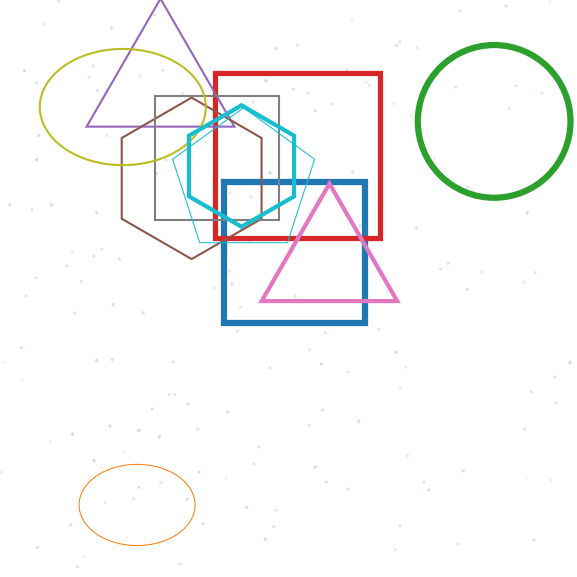[{"shape": "square", "thickness": 3, "radius": 0.61, "center": [0.51, 0.562]}, {"shape": "oval", "thickness": 0.5, "radius": 0.5, "center": [0.237, 0.125]}, {"shape": "circle", "thickness": 3, "radius": 0.66, "center": [0.856, 0.789]}, {"shape": "square", "thickness": 2.5, "radius": 0.72, "center": [0.515, 0.73]}, {"shape": "triangle", "thickness": 1, "radius": 0.74, "center": [0.278, 0.854]}, {"shape": "hexagon", "thickness": 1, "radius": 0.7, "center": [0.332, 0.69]}, {"shape": "triangle", "thickness": 2, "radius": 0.68, "center": [0.57, 0.546]}, {"shape": "square", "thickness": 1, "radius": 0.54, "center": [0.375, 0.725]}, {"shape": "oval", "thickness": 1, "radius": 0.72, "center": [0.213, 0.814]}, {"shape": "pentagon", "thickness": 0.5, "radius": 0.65, "center": [0.422, 0.683]}, {"shape": "hexagon", "thickness": 2, "radius": 0.53, "center": [0.418, 0.712]}]